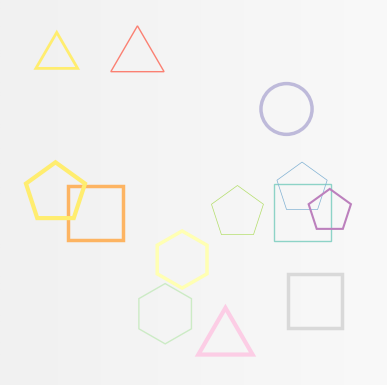[{"shape": "square", "thickness": 1, "radius": 0.37, "center": [0.78, 0.448]}, {"shape": "hexagon", "thickness": 2.5, "radius": 0.37, "center": [0.47, 0.326]}, {"shape": "circle", "thickness": 2.5, "radius": 0.33, "center": [0.739, 0.717]}, {"shape": "triangle", "thickness": 1, "radius": 0.4, "center": [0.355, 0.854]}, {"shape": "pentagon", "thickness": 0.5, "radius": 0.34, "center": [0.78, 0.511]}, {"shape": "square", "thickness": 2.5, "radius": 0.35, "center": [0.247, 0.447]}, {"shape": "pentagon", "thickness": 0.5, "radius": 0.35, "center": [0.613, 0.448]}, {"shape": "triangle", "thickness": 3, "radius": 0.4, "center": [0.582, 0.119]}, {"shape": "square", "thickness": 2.5, "radius": 0.35, "center": [0.813, 0.219]}, {"shape": "pentagon", "thickness": 1.5, "radius": 0.29, "center": [0.851, 0.452]}, {"shape": "hexagon", "thickness": 1, "radius": 0.39, "center": [0.426, 0.185]}, {"shape": "pentagon", "thickness": 3, "radius": 0.4, "center": [0.143, 0.498]}, {"shape": "triangle", "thickness": 2, "radius": 0.31, "center": [0.146, 0.854]}]